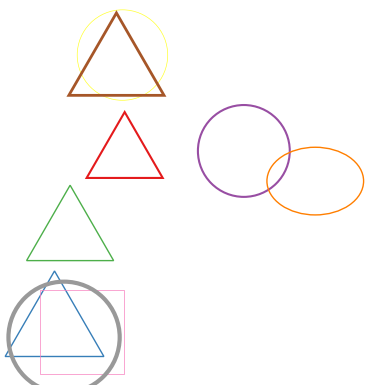[{"shape": "triangle", "thickness": 1.5, "radius": 0.57, "center": [0.324, 0.595]}, {"shape": "triangle", "thickness": 1, "radius": 0.74, "center": [0.142, 0.148]}, {"shape": "triangle", "thickness": 1, "radius": 0.65, "center": [0.182, 0.388]}, {"shape": "circle", "thickness": 1.5, "radius": 0.6, "center": [0.633, 0.608]}, {"shape": "oval", "thickness": 1, "radius": 0.63, "center": [0.819, 0.53]}, {"shape": "circle", "thickness": 0.5, "radius": 0.59, "center": [0.318, 0.857]}, {"shape": "triangle", "thickness": 2, "radius": 0.71, "center": [0.302, 0.824]}, {"shape": "square", "thickness": 0.5, "radius": 0.54, "center": [0.213, 0.138]}, {"shape": "circle", "thickness": 3, "radius": 0.72, "center": [0.166, 0.124]}]